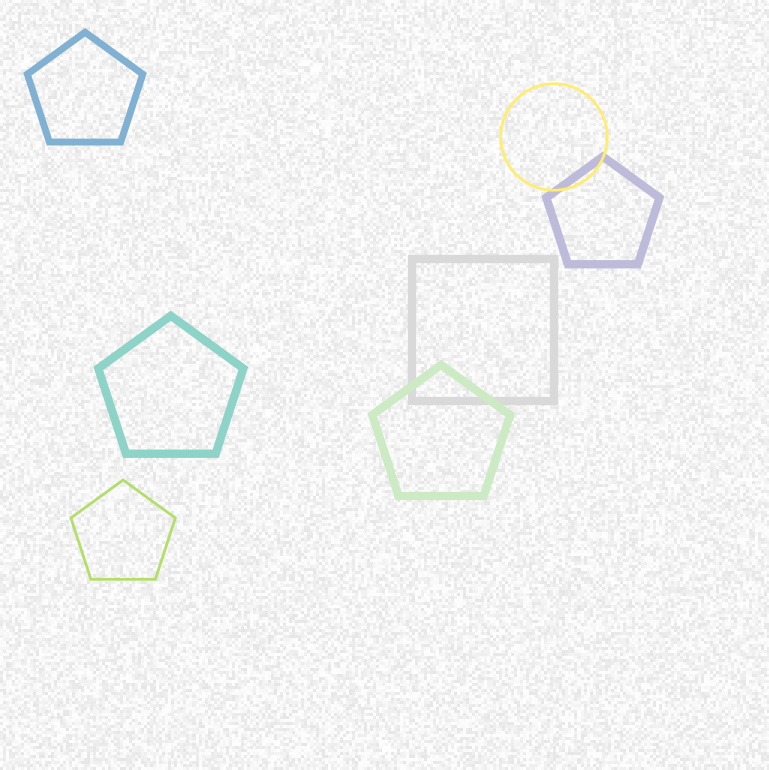[{"shape": "pentagon", "thickness": 3, "radius": 0.5, "center": [0.222, 0.491]}, {"shape": "pentagon", "thickness": 3, "radius": 0.39, "center": [0.783, 0.719]}, {"shape": "pentagon", "thickness": 2.5, "radius": 0.39, "center": [0.11, 0.879]}, {"shape": "pentagon", "thickness": 1, "radius": 0.36, "center": [0.16, 0.305]}, {"shape": "square", "thickness": 3, "radius": 0.46, "center": [0.627, 0.572]}, {"shape": "pentagon", "thickness": 3, "radius": 0.47, "center": [0.573, 0.432]}, {"shape": "circle", "thickness": 1, "radius": 0.35, "center": [0.719, 0.822]}]